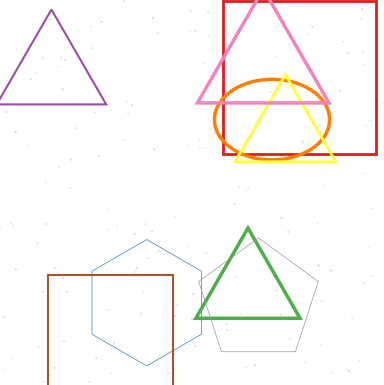[{"shape": "square", "thickness": 2, "radius": 0.99, "center": [0.778, 0.799]}, {"shape": "hexagon", "thickness": 0.5, "radius": 0.82, "center": [0.381, 0.214]}, {"shape": "triangle", "thickness": 2.5, "radius": 0.78, "center": [0.644, 0.251]}, {"shape": "triangle", "thickness": 1.5, "radius": 0.82, "center": [0.134, 0.811]}, {"shape": "oval", "thickness": 2.5, "radius": 0.75, "center": [0.707, 0.689]}, {"shape": "triangle", "thickness": 2, "radius": 0.75, "center": [0.741, 0.655]}, {"shape": "square", "thickness": 1.5, "radius": 0.81, "center": [0.287, 0.125]}, {"shape": "triangle", "thickness": 2.5, "radius": 0.99, "center": [0.684, 0.831]}, {"shape": "pentagon", "thickness": 0.5, "radius": 0.82, "center": [0.671, 0.218]}]